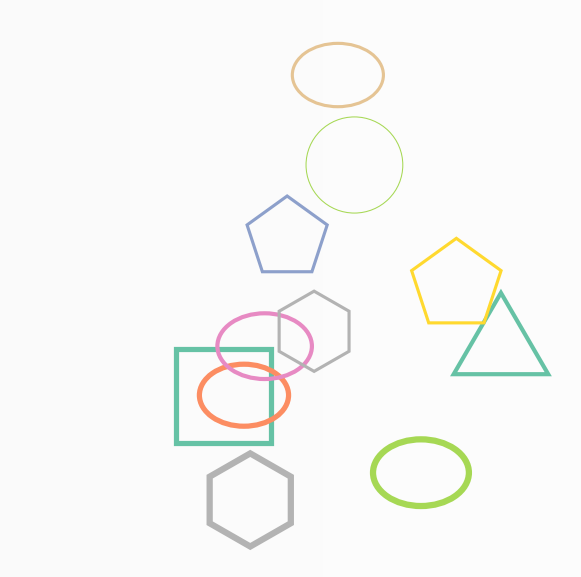[{"shape": "triangle", "thickness": 2, "radius": 0.47, "center": [0.862, 0.398]}, {"shape": "square", "thickness": 2.5, "radius": 0.41, "center": [0.384, 0.313]}, {"shape": "oval", "thickness": 2.5, "radius": 0.38, "center": [0.42, 0.315]}, {"shape": "pentagon", "thickness": 1.5, "radius": 0.36, "center": [0.494, 0.587]}, {"shape": "oval", "thickness": 2, "radius": 0.41, "center": [0.455, 0.4]}, {"shape": "circle", "thickness": 0.5, "radius": 0.42, "center": [0.61, 0.713]}, {"shape": "oval", "thickness": 3, "radius": 0.41, "center": [0.724, 0.181]}, {"shape": "pentagon", "thickness": 1.5, "radius": 0.4, "center": [0.785, 0.506]}, {"shape": "oval", "thickness": 1.5, "radius": 0.39, "center": [0.581, 0.869]}, {"shape": "hexagon", "thickness": 1.5, "radius": 0.35, "center": [0.54, 0.426]}, {"shape": "hexagon", "thickness": 3, "radius": 0.4, "center": [0.431, 0.133]}]